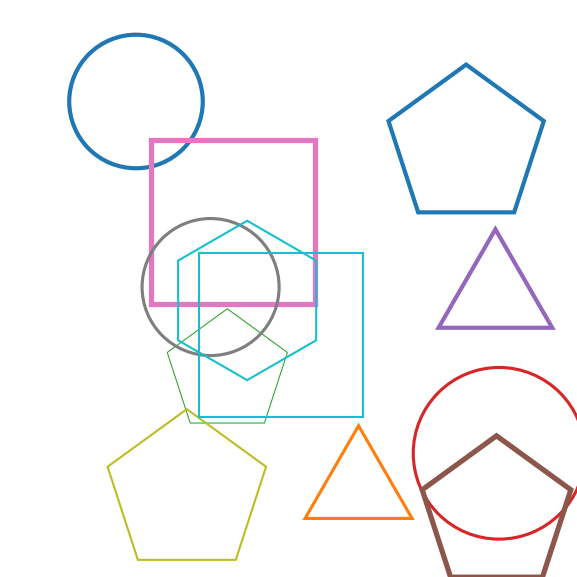[{"shape": "pentagon", "thickness": 2, "radius": 0.71, "center": [0.807, 0.746]}, {"shape": "circle", "thickness": 2, "radius": 0.58, "center": [0.235, 0.823]}, {"shape": "triangle", "thickness": 1.5, "radius": 0.54, "center": [0.621, 0.155]}, {"shape": "pentagon", "thickness": 0.5, "radius": 0.55, "center": [0.394, 0.355]}, {"shape": "circle", "thickness": 1.5, "radius": 0.74, "center": [0.864, 0.214]}, {"shape": "triangle", "thickness": 2, "radius": 0.57, "center": [0.858, 0.488]}, {"shape": "pentagon", "thickness": 2.5, "radius": 0.68, "center": [0.86, 0.109]}, {"shape": "square", "thickness": 2.5, "radius": 0.71, "center": [0.403, 0.614]}, {"shape": "circle", "thickness": 1.5, "radius": 0.59, "center": [0.365, 0.502]}, {"shape": "pentagon", "thickness": 1, "radius": 0.72, "center": [0.324, 0.146]}, {"shape": "hexagon", "thickness": 1, "radius": 0.69, "center": [0.428, 0.479]}, {"shape": "square", "thickness": 1, "radius": 0.71, "center": [0.486, 0.419]}]